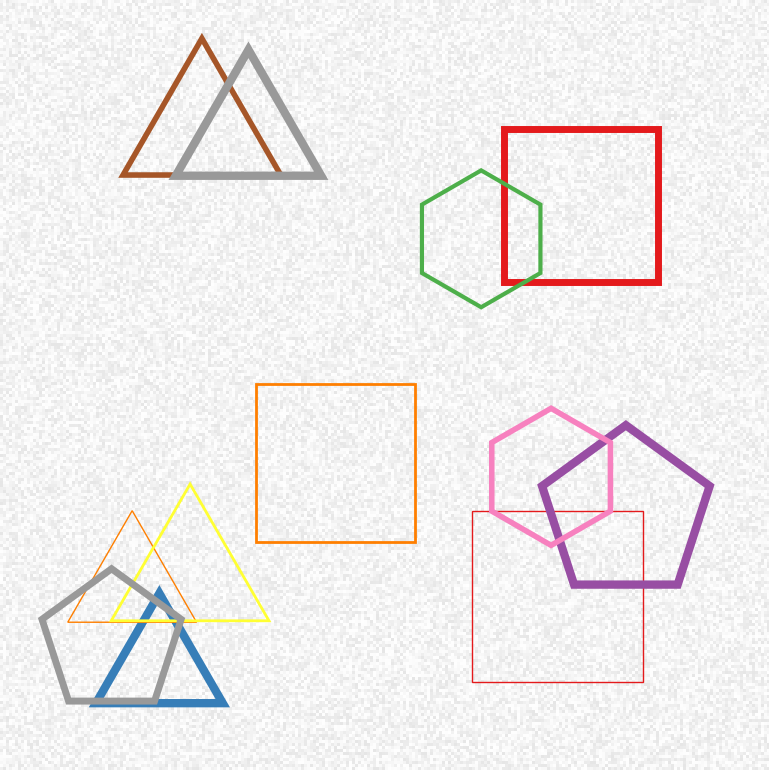[{"shape": "square", "thickness": 2.5, "radius": 0.5, "center": [0.755, 0.733]}, {"shape": "square", "thickness": 0.5, "radius": 0.55, "center": [0.724, 0.225]}, {"shape": "triangle", "thickness": 3, "radius": 0.48, "center": [0.207, 0.134]}, {"shape": "hexagon", "thickness": 1.5, "radius": 0.44, "center": [0.625, 0.69]}, {"shape": "pentagon", "thickness": 3, "radius": 0.57, "center": [0.813, 0.333]}, {"shape": "square", "thickness": 1, "radius": 0.51, "center": [0.436, 0.399]}, {"shape": "triangle", "thickness": 0.5, "radius": 0.48, "center": [0.172, 0.24]}, {"shape": "triangle", "thickness": 1, "radius": 0.59, "center": [0.247, 0.253]}, {"shape": "triangle", "thickness": 2, "radius": 0.59, "center": [0.262, 0.832]}, {"shape": "hexagon", "thickness": 2, "radius": 0.44, "center": [0.716, 0.381]}, {"shape": "pentagon", "thickness": 2.5, "radius": 0.47, "center": [0.145, 0.166]}, {"shape": "triangle", "thickness": 3, "radius": 0.55, "center": [0.323, 0.826]}]